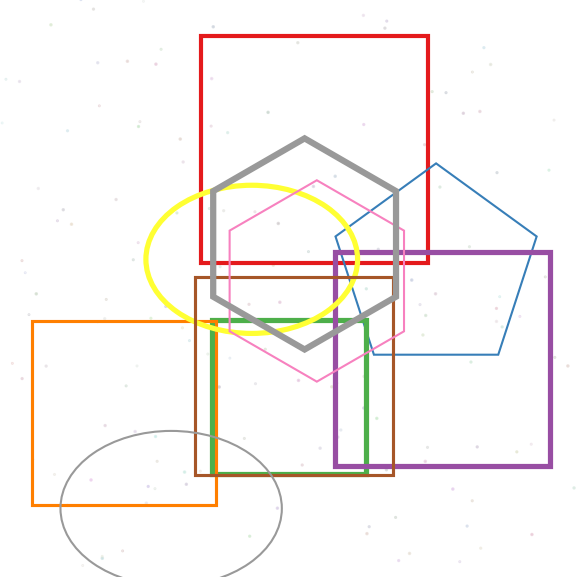[{"shape": "square", "thickness": 2, "radius": 0.98, "center": [0.544, 0.741]}, {"shape": "pentagon", "thickness": 1, "radius": 0.92, "center": [0.755, 0.533]}, {"shape": "square", "thickness": 2.5, "radius": 0.67, "center": [0.5, 0.312]}, {"shape": "square", "thickness": 2.5, "radius": 0.93, "center": [0.766, 0.377]}, {"shape": "square", "thickness": 1.5, "radius": 0.79, "center": [0.214, 0.284]}, {"shape": "oval", "thickness": 2.5, "radius": 0.92, "center": [0.436, 0.55]}, {"shape": "square", "thickness": 1.5, "radius": 0.86, "center": [0.508, 0.348]}, {"shape": "hexagon", "thickness": 1, "radius": 0.87, "center": [0.549, 0.513]}, {"shape": "hexagon", "thickness": 3, "radius": 0.91, "center": [0.527, 0.577]}, {"shape": "oval", "thickness": 1, "radius": 0.96, "center": [0.296, 0.119]}]